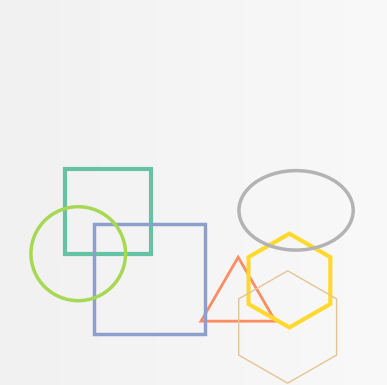[{"shape": "square", "thickness": 3, "radius": 0.55, "center": [0.279, 0.451]}, {"shape": "triangle", "thickness": 2, "radius": 0.55, "center": [0.615, 0.221]}, {"shape": "square", "thickness": 2.5, "radius": 0.72, "center": [0.385, 0.276]}, {"shape": "circle", "thickness": 2.5, "radius": 0.61, "center": [0.202, 0.341]}, {"shape": "hexagon", "thickness": 3, "radius": 0.61, "center": [0.747, 0.271]}, {"shape": "hexagon", "thickness": 1, "radius": 0.73, "center": [0.742, 0.151]}, {"shape": "oval", "thickness": 2.5, "radius": 0.74, "center": [0.764, 0.454]}]